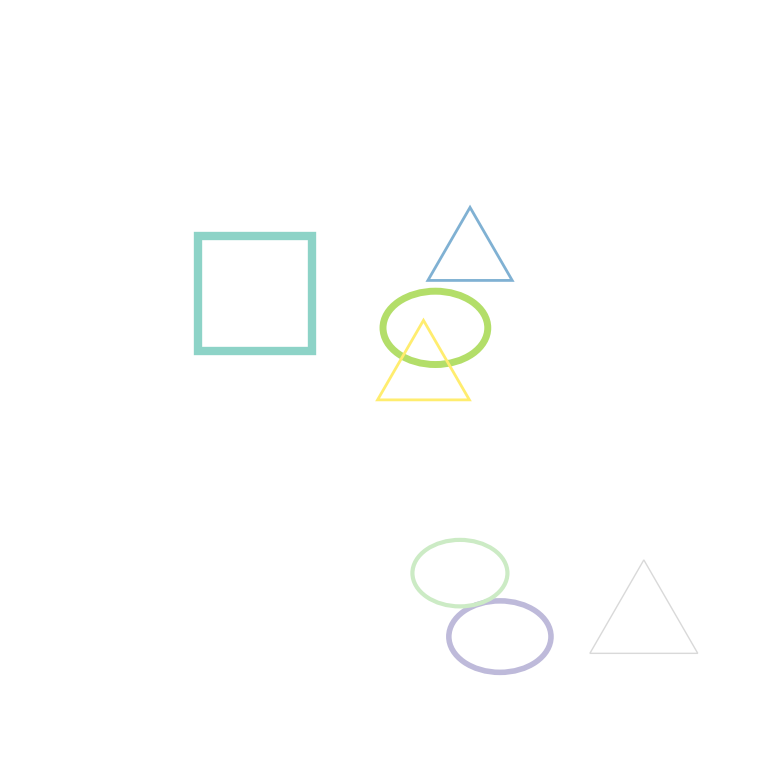[{"shape": "square", "thickness": 3, "radius": 0.37, "center": [0.331, 0.619]}, {"shape": "oval", "thickness": 2, "radius": 0.33, "center": [0.649, 0.173]}, {"shape": "triangle", "thickness": 1, "radius": 0.32, "center": [0.61, 0.667]}, {"shape": "oval", "thickness": 2.5, "radius": 0.34, "center": [0.565, 0.574]}, {"shape": "triangle", "thickness": 0.5, "radius": 0.4, "center": [0.836, 0.192]}, {"shape": "oval", "thickness": 1.5, "radius": 0.31, "center": [0.597, 0.256]}, {"shape": "triangle", "thickness": 1, "radius": 0.34, "center": [0.55, 0.515]}]